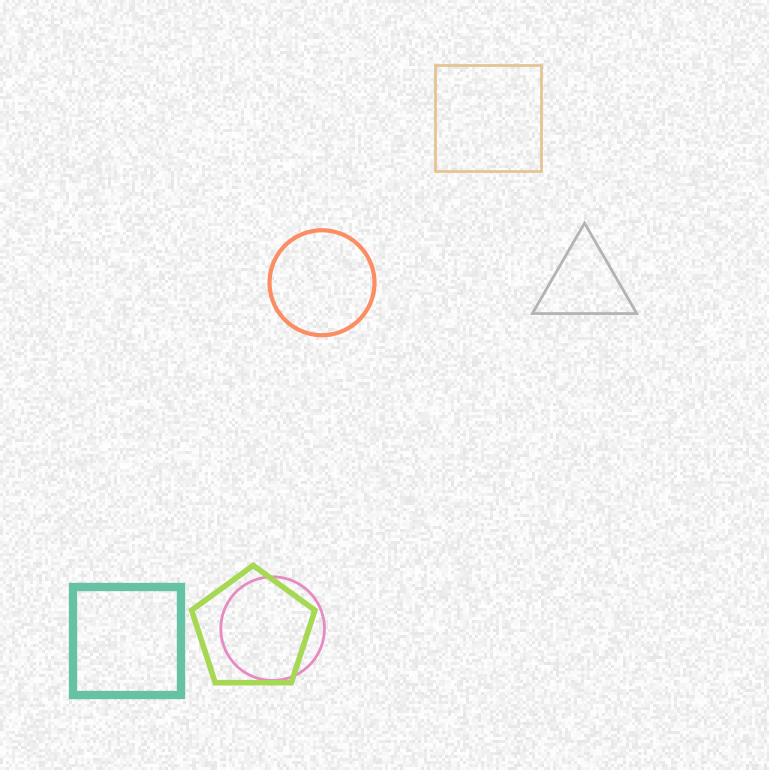[{"shape": "square", "thickness": 3, "radius": 0.35, "center": [0.165, 0.167]}, {"shape": "circle", "thickness": 1.5, "radius": 0.34, "center": [0.418, 0.633]}, {"shape": "circle", "thickness": 1, "radius": 0.34, "center": [0.354, 0.184]}, {"shape": "pentagon", "thickness": 2, "radius": 0.42, "center": [0.329, 0.181]}, {"shape": "square", "thickness": 1, "radius": 0.34, "center": [0.634, 0.847]}, {"shape": "triangle", "thickness": 1, "radius": 0.39, "center": [0.759, 0.632]}]